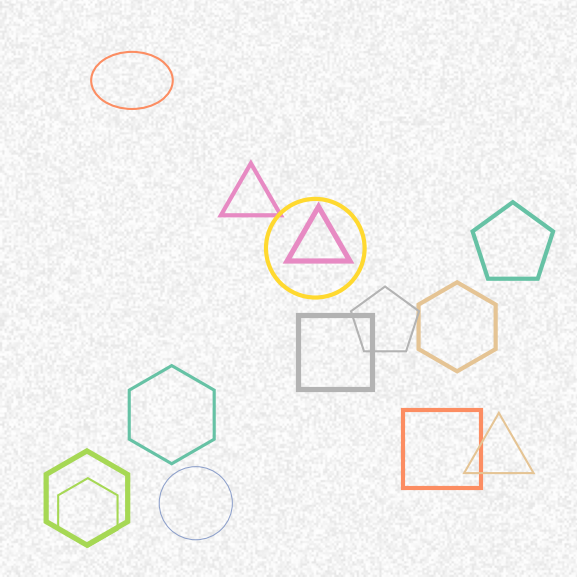[{"shape": "pentagon", "thickness": 2, "radius": 0.37, "center": [0.888, 0.576]}, {"shape": "hexagon", "thickness": 1.5, "radius": 0.42, "center": [0.297, 0.281]}, {"shape": "square", "thickness": 2, "radius": 0.34, "center": [0.765, 0.222]}, {"shape": "oval", "thickness": 1, "radius": 0.35, "center": [0.229, 0.86]}, {"shape": "circle", "thickness": 0.5, "radius": 0.32, "center": [0.339, 0.128]}, {"shape": "triangle", "thickness": 2.5, "radius": 0.31, "center": [0.552, 0.579]}, {"shape": "triangle", "thickness": 2, "radius": 0.3, "center": [0.434, 0.656]}, {"shape": "hexagon", "thickness": 1, "radius": 0.3, "center": [0.152, 0.112]}, {"shape": "hexagon", "thickness": 2.5, "radius": 0.41, "center": [0.151, 0.137]}, {"shape": "circle", "thickness": 2, "radius": 0.43, "center": [0.546, 0.569]}, {"shape": "triangle", "thickness": 1, "radius": 0.35, "center": [0.864, 0.215]}, {"shape": "hexagon", "thickness": 2, "radius": 0.39, "center": [0.792, 0.433]}, {"shape": "square", "thickness": 2.5, "radius": 0.32, "center": [0.581, 0.39]}, {"shape": "pentagon", "thickness": 1, "radius": 0.31, "center": [0.667, 0.441]}]